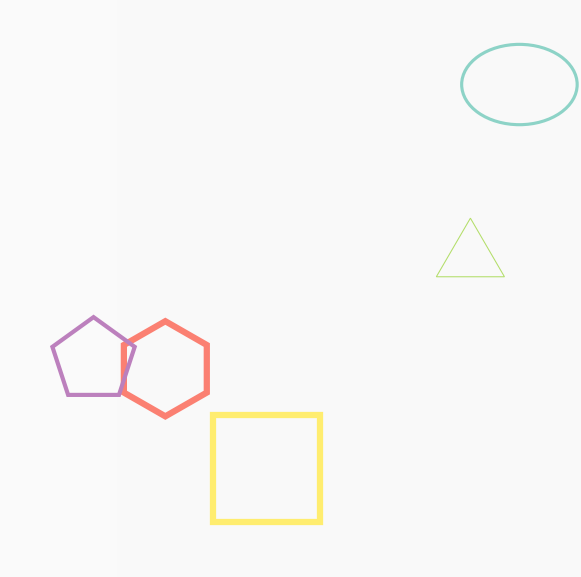[{"shape": "oval", "thickness": 1.5, "radius": 0.5, "center": [0.894, 0.853]}, {"shape": "hexagon", "thickness": 3, "radius": 0.41, "center": [0.284, 0.361]}, {"shape": "triangle", "thickness": 0.5, "radius": 0.34, "center": [0.809, 0.554]}, {"shape": "pentagon", "thickness": 2, "radius": 0.37, "center": [0.161, 0.376]}, {"shape": "square", "thickness": 3, "radius": 0.46, "center": [0.459, 0.188]}]